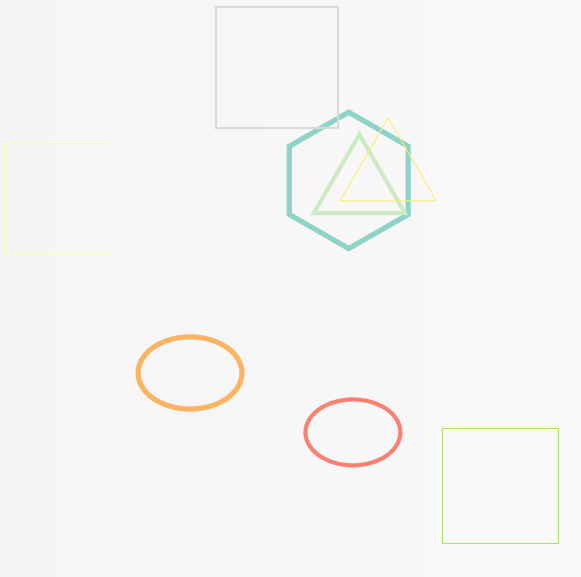[{"shape": "hexagon", "thickness": 2.5, "radius": 0.59, "center": [0.6, 0.687]}, {"shape": "square", "thickness": 0.5, "radius": 0.47, "center": [0.101, 0.657]}, {"shape": "oval", "thickness": 2, "radius": 0.41, "center": [0.607, 0.25]}, {"shape": "oval", "thickness": 2.5, "radius": 0.45, "center": [0.327, 0.353]}, {"shape": "square", "thickness": 0.5, "radius": 0.5, "center": [0.86, 0.159]}, {"shape": "square", "thickness": 1, "radius": 0.53, "center": [0.476, 0.883]}, {"shape": "triangle", "thickness": 2, "radius": 0.45, "center": [0.618, 0.676]}, {"shape": "triangle", "thickness": 0.5, "radius": 0.48, "center": [0.668, 0.699]}]